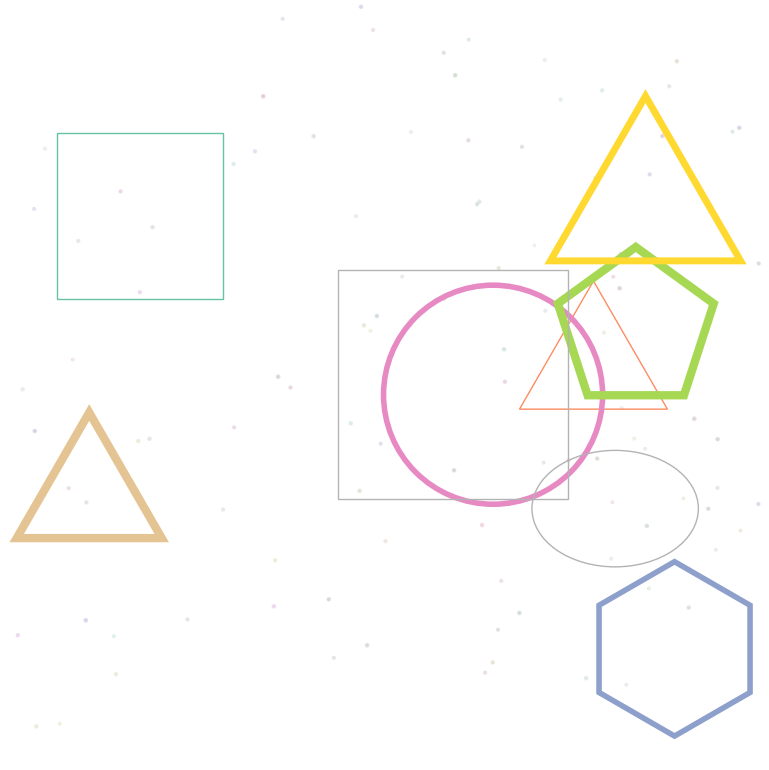[{"shape": "square", "thickness": 0.5, "radius": 0.54, "center": [0.182, 0.72]}, {"shape": "triangle", "thickness": 0.5, "radius": 0.55, "center": [0.771, 0.524]}, {"shape": "hexagon", "thickness": 2, "radius": 0.57, "center": [0.876, 0.157]}, {"shape": "circle", "thickness": 2, "radius": 0.71, "center": [0.64, 0.487]}, {"shape": "pentagon", "thickness": 3, "radius": 0.53, "center": [0.826, 0.573]}, {"shape": "triangle", "thickness": 2.5, "radius": 0.71, "center": [0.838, 0.733]}, {"shape": "triangle", "thickness": 3, "radius": 0.54, "center": [0.116, 0.356]}, {"shape": "square", "thickness": 0.5, "radius": 0.75, "center": [0.588, 0.501]}, {"shape": "oval", "thickness": 0.5, "radius": 0.54, "center": [0.799, 0.339]}]